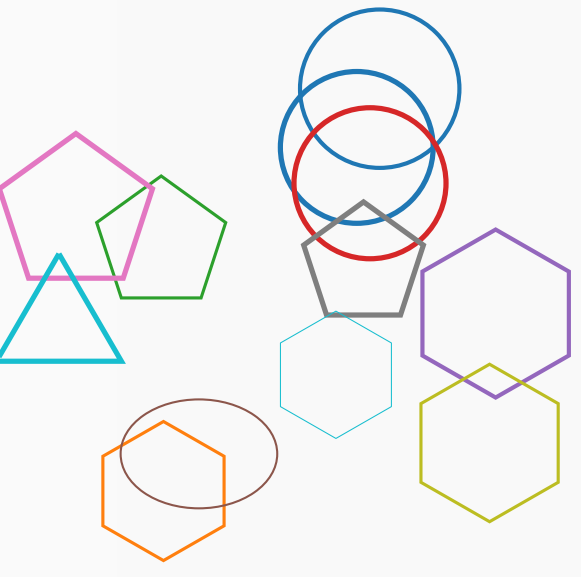[{"shape": "circle", "thickness": 2, "radius": 0.69, "center": [0.653, 0.846]}, {"shape": "circle", "thickness": 2.5, "radius": 0.66, "center": [0.614, 0.744]}, {"shape": "hexagon", "thickness": 1.5, "radius": 0.6, "center": [0.281, 0.149]}, {"shape": "pentagon", "thickness": 1.5, "radius": 0.58, "center": [0.277, 0.578]}, {"shape": "circle", "thickness": 2.5, "radius": 0.65, "center": [0.637, 0.682]}, {"shape": "hexagon", "thickness": 2, "radius": 0.73, "center": [0.853, 0.456]}, {"shape": "oval", "thickness": 1, "radius": 0.67, "center": [0.342, 0.213]}, {"shape": "pentagon", "thickness": 2.5, "radius": 0.69, "center": [0.131, 0.629]}, {"shape": "pentagon", "thickness": 2.5, "radius": 0.54, "center": [0.625, 0.541]}, {"shape": "hexagon", "thickness": 1.5, "radius": 0.68, "center": [0.842, 0.232]}, {"shape": "triangle", "thickness": 2.5, "radius": 0.62, "center": [0.101, 0.436]}, {"shape": "hexagon", "thickness": 0.5, "radius": 0.55, "center": [0.578, 0.35]}]